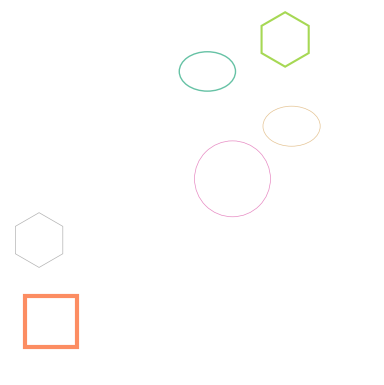[{"shape": "oval", "thickness": 1, "radius": 0.37, "center": [0.539, 0.814]}, {"shape": "square", "thickness": 3, "radius": 0.34, "center": [0.132, 0.165]}, {"shape": "circle", "thickness": 0.5, "radius": 0.49, "center": [0.604, 0.536]}, {"shape": "hexagon", "thickness": 1.5, "radius": 0.35, "center": [0.741, 0.898]}, {"shape": "oval", "thickness": 0.5, "radius": 0.37, "center": [0.757, 0.672]}, {"shape": "hexagon", "thickness": 0.5, "radius": 0.36, "center": [0.101, 0.376]}]